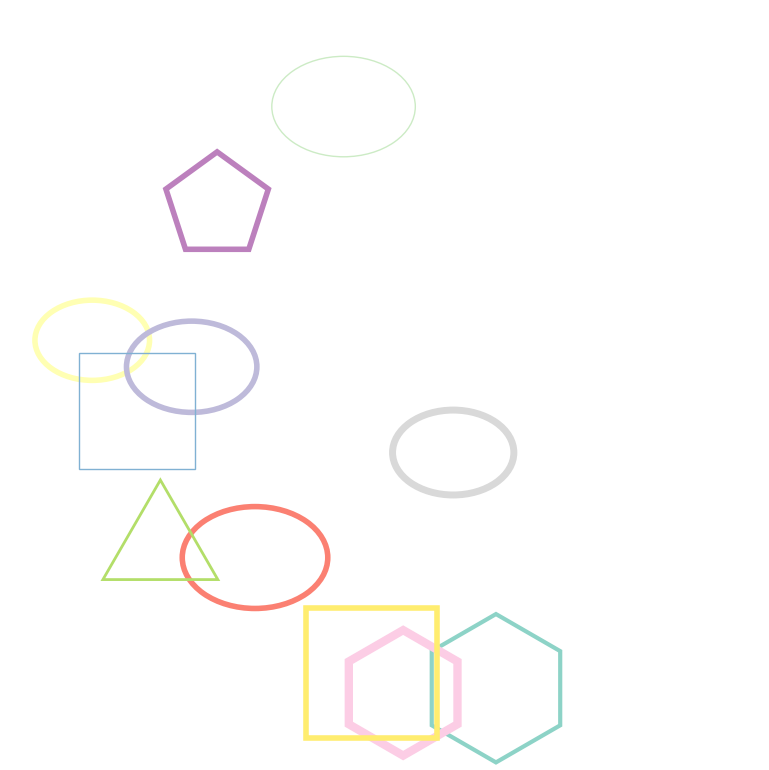[{"shape": "hexagon", "thickness": 1.5, "radius": 0.48, "center": [0.644, 0.106]}, {"shape": "oval", "thickness": 2, "radius": 0.37, "center": [0.12, 0.558]}, {"shape": "oval", "thickness": 2, "radius": 0.42, "center": [0.249, 0.524]}, {"shape": "oval", "thickness": 2, "radius": 0.47, "center": [0.331, 0.276]}, {"shape": "square", "thickness": 0.5, "radius": 0.38, "center": [0.178, 0.466]}, {"shape": "triangle", "thickness": 1, "radius": 0.43, "center": [0.208, 0.29]}, {"shape": "hexagon", "thickness": 3, "radius": 0.41, "center": [0.524, 0.1]}, {"shape": "oval", "thickness": 2.5, "radius": 0.39, "center": [0.589, 0.412]}, {"shape": "pentagon", "thickness": 2, "radius": 0.35, "center": [0.282, 0.733]}, {"shape": "oval", "thickness": 0.5, "radius": 0.47, "center": [0.446, 0.862]}, {"shape": "square", "thickness": 2, "radius": 0.42, "center": [0.482, 0.126]}]